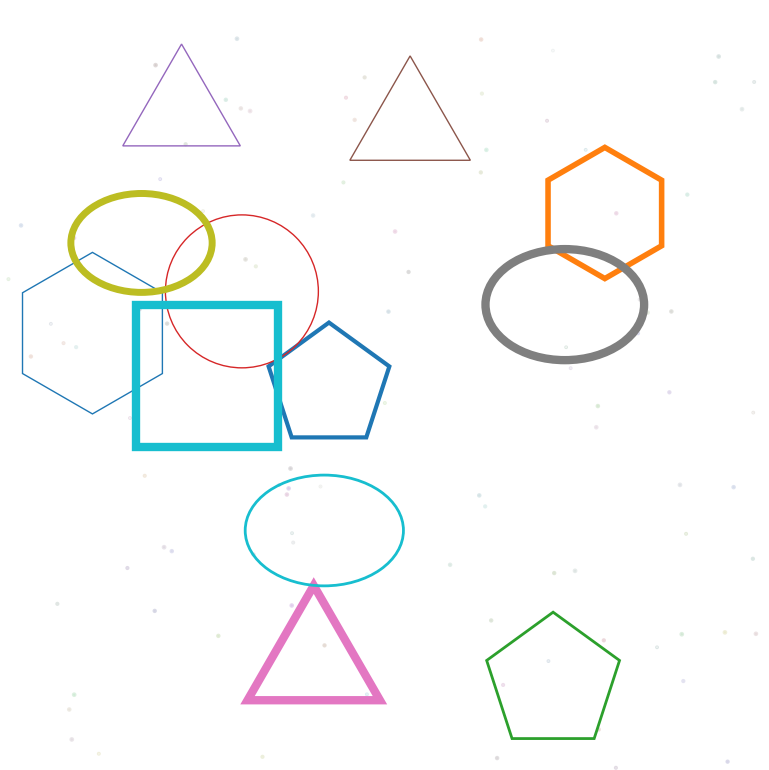[{"shape": "pentagon", "thickness": 1.5, "radius": 0.41, "center": [0.427, 0.499]}, {"shape": "hexagon", "thickness": 0.5, "radius": 0.52, "center": [0.12, 0.567]}, {"shape": "hexagon", "thickness": 2, "radius": 0.43, "center": [0.785, 0.723]}, {"shape": "pentagon", "thickness": 1, "radius": 0.45, "center": [0.718, 0.114]}, {"shape": "circle", "thickness": 0.5, "radius": 0.5, "center": [0.314, 0.622]}, {"shape": "triangle", "thickness": 0.5, "radius": 0.44, "center": [0.236, 0.855]}, {"shape": "triangle", "thickness": 0.5, "radius": 0.45, "center": [0.533, 0.837]}, {"shape": "triangle", "thickness": 3, "radius": 0.5, "center": [0.407, 0.14]}, {"shape": "oval", "thickness": 3, "radius": 0.52, "center": [0.734, 0.604]}, {"shape": "oval", "thickness": 2.5, "radius": 0.46, "center": [0.184, 0.684]}, {"shape": "oval", "thickness": 1, "radius": 0.51, "center": [0.421, 0.311]}, {"shape": "square", "thickness": 3, "radius": 0.46, "center": [0.269, 0.512]}]